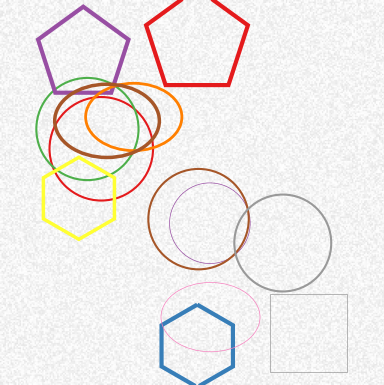[{"shape": "pentagon", "thickness": 3, "radius": 0.69, "center": [0.512, 0.891]}, {"shape": "circle", "thickness": 1.5, "radius": 0.67, "center": [0.263, 0.614]}, {"shape": "hexagon", "thickness": 3, "radius": 0.54, "center": [0.512, 0.102]}, {"shape": "circle", "thickness": 1.5, "radius": 0.66, "center": [0.227, 0.665]}, {"shape": "circle", "thickness": 0.5, "radius": 0.52, "center": [0.545, 0.42]}, {"shape": "pentagon", "thickness": 3, "radius": 0.62, "center": [0.216, 0.859]}, {"shape": "oval", "thickness": 2, "radius": 0.63, "center": [0.347, 0.696]}, {"shape": "hexagon", "thickness": 2.5, "radius": 0.53, "center": [0.205, 0.485]}, {"shape": "oval", "thickness": 2.5, "radius": 0.68, "center": [0.278, 0.686]}, {"shape": "circle", "thickness": 1.5, "radius": 0.65, "center": [0.516, 0.431]}, {"shape": "oval", "thickness": 0.5, "radius": 0.64, "center": [0.547, 0.176]}, {"shape": "square", "thickness": 0.5, "radius": 0.5, "center": [0.801, 0.135]}, {"shape": "circle", "thickness": 1.5, "radius": 0.63, "center": [0.734, 0.369]}]